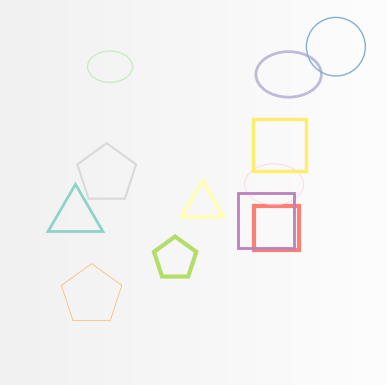[{"shape": "triangle", "thickness": 2, "radius": 0.41, "center": [0.195, 0.44]}, {"shape": "triangle", "thickness": 2.5, "radius": 0.32, "center": [0.523, 0.468]}, {"shape": "oval", "thickness": 2, "radius": 0.42, "center": [0.745, 0.807]}, {"shape": "square", "thickness": 3, "radius": 0.29, "center": [0.714, 0.408]}, {"shape": "circle", "thickness": 1, "radius": 0.38, "center": [0.867, 0.879]}, {"shape": "pentagon", "thickness": 0.5, "radius": 0.41, "center": [0.236, 0.233]}, {"shape": "pentagon", "thickness": 3, "radius": 0.29, "center": [0.452, 0.328]}, {"shape": "oval", "thickness": 0.5, "radius": 0.38, "center": [0.707, 0.521]}, {"shape": "pentagon", "thickness": 1.5, "radius": 0.4, "center": [0.275, 0.548]}, {"shape": "square", "thickness": 2, "radius": 0.36, "center": [0.686, 0.428]}, {"shape": "oval", "thickness": 1, "radius": 0.29, "center": [0.284, 0.827]}, {"shape": "square", "thickness": 2.5, "radius": 0.34, "center": [0.721, 0.624]}]